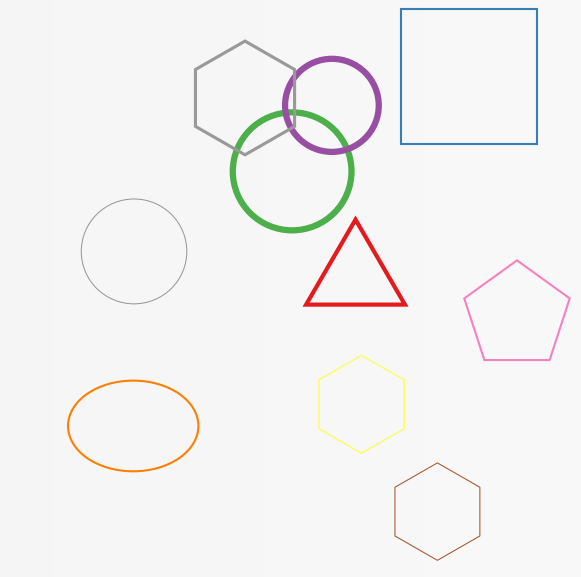[{"shape": "triangle", "thickness": 2, "radius": 0.49, "center": [0.612, 0.521]}, {"shape": "square", "thickness": 1, "radius": 0.59, "center": [0.807, 0.867]}, {"shape": "circle", "thickness": 3, "radius": 0.51, "center": [0.503, 0.702]}, {"shape": "circle", "thickness": 3, "radius": 0.4, "center": [0.571, 0.817]}, {"shape": "oval", "thickness": 1, "radius": 0.56, "center": [0.229, 0.262]}, {"shape": "hexagon", "thickness": 0.5, "radius": 0.42, "center": [0.622, 0.299]}, {"shape": "hexagon", "thickness": 0.5, "radius": 0.42, "center": [0.753, 0.113]}, {"shape": "pentagon", "thickness": 1, "radius": 0.48, "center": [0.889, 0.453]}, {"shape": "hexagon", "thickness": 1.5, "radius": 0.49, "center": [0.422, 0.83]}, {"shape": "circle", "thickness": 0.5, "radius": 0.45, "center": [0.231, 0.564]}]